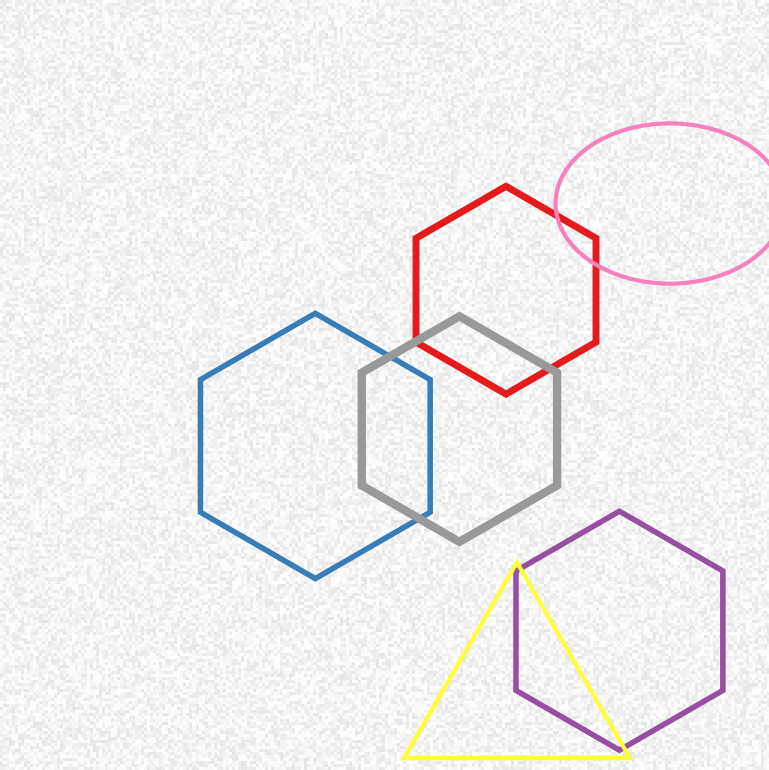[{"shape": "hexagon", "thickness": 2.5, "radius": 0.67, "center": [0.657, 0.623]}, {"shape": "hexagon", "thickness": 2, "radius": 0.86, "center": [0.41, 0.421]}, {"shape": "hexagon", "thickness": 2, "radius": 0.78, "center": [0.804, 0.181]}, {"shape": "triangle", "thickness": 1.5, "radius": 0.85, "center": [0.671, 0.1]}, {"shape": "oval", "thickness": 1.5, "radius": 0.74, "center": [0.87, 0.736]}, {"shape": "hexagon", "thickness": 3, "radius": 0.73, "center": [0.597, 0.443]}]